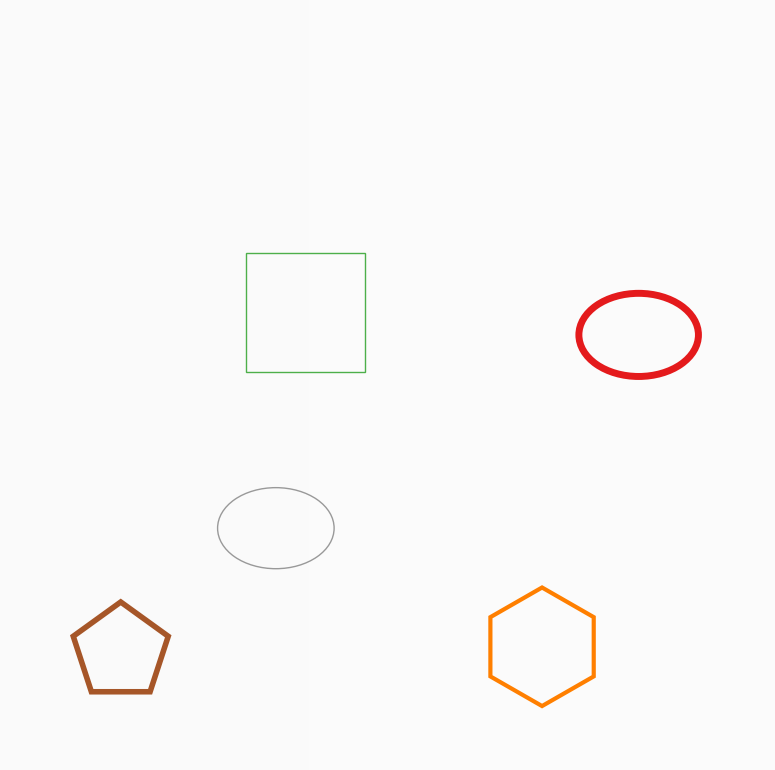[{"shape": "oval", "thickness": 2.5, "radius": 0.39, "center": [0.824, 0.565]}, {"shape": "square", "thickness": 0.5, "radius": 0.38, "center": [0.394, 0.594]}, {"shape": "hexagon", "thickness": 1.5, "radius": 0.38, "center": [0.699, 0.16]}, {"shape": "pentagon", "thickness": 2, "radius": 0.32, "center": [0.156, 0.154]}, {"shape": "oval", "thickness": 0.5, "radius": 0.38, "center": [0.356, 0.314]}]